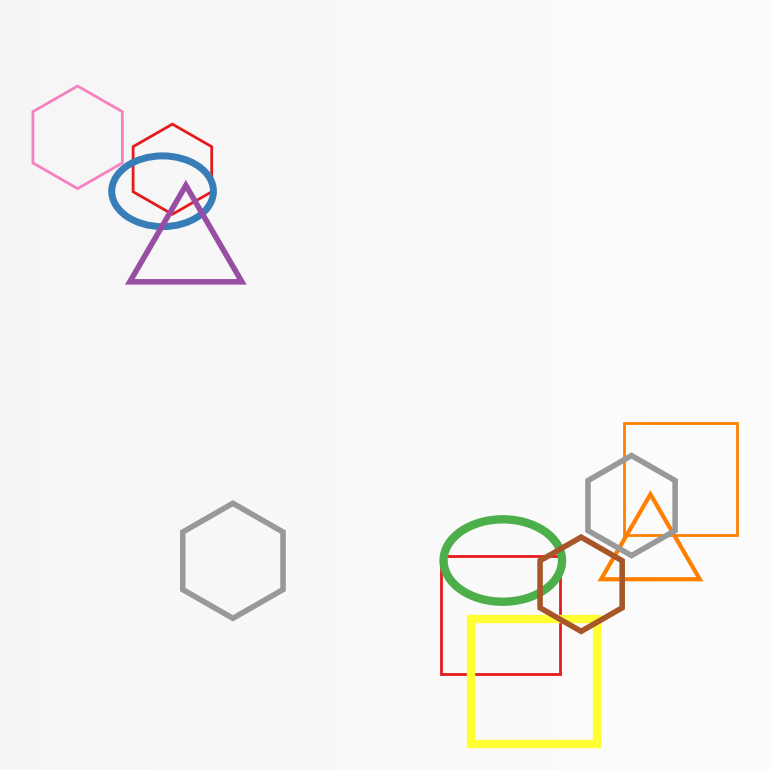[{"shape": "square", "thickness": 1, "radius": 0.38, "center": [0.646, 0.201]}, {"shape": "hexagon", "thickness": 1, "radius": 0.29, "center": [0.222, 0.78]}, {"shape": "oval", "thickness": 2.5, "radius": 0.33, "center": [0.21, 0.752]}, {"shape": "oval", "thickness": 3, "radius": 0.38, "center": [0.649, 0.272]}, {"shape": "triangle", "thickness": 2, "radius": 0.42, "center": [0.24, 0.676]}, {"shape": "triangle", "thickness": 1.5, "radius": 0.37, "center": [0.839, 0.285]}, {"shape": "square", "thickness": 1, "radius": 0.36, "center": [0.878, 0.378]}, {"shape": "square", "thickness": 3, "radius": 0.41, "center": [0.69, 0.115]}, {"shape": "hexagon", "thickness": 2, "radius": 0.31, "center": [0.75, 0.241]}, {"shape": "hexagon", "thickness": 1, "radius": 0.33, "center": [0.1, 0.822]}, {"shape": "hexagon", "thickness": 2, "radius": 0.37, "center": [0.301, 0.272]}, {"shape": "hexagon", "thickness": 2, "radius": 0.32, "center": [0.815, 0.343]}]